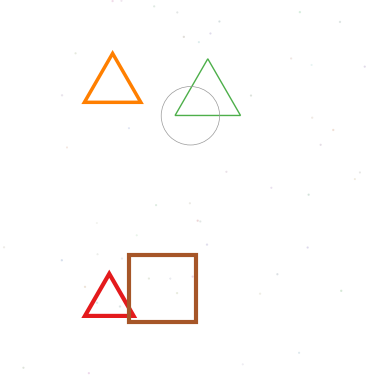[{"shape": "triangle", "thickness": 3, "radius": 0.36, "center": [0.284, 0.216]}, {"shape": "triangle", "thickness": 1, "radius": 0.49, "center": [0.54, 0.749]}, {"shape": "triangle", "thickness": 2.5, "radius": 0.42, "center": [0.292, 0.777]}, {"shape": "square", "thickness": 3, "radius": 0.43, "center": [0.422, 0.251]}, {"shape": "circle", "thickness": 0.5, "radius": 0.38, "center": [0.495, 0.699]}]